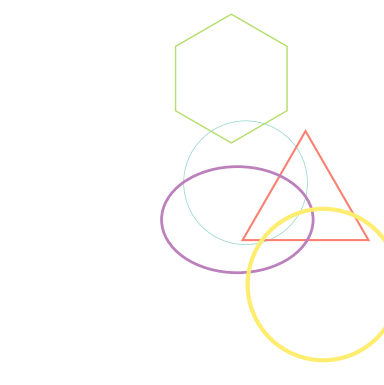[{"shape": "circle", "thickness": 0.5, "radius": 0.8, "center": [0.638, 0.525]}, {"shape": "triangle", "thickness": 1.5, "radius": 0.94, "center": [0.794, 0.471]}, {"shape": "hexagon", "thickness": 1, "radius": 0.84, "center": [0.601, 0.796]}, {"shape": "oval", "thickness": 2, "radius": 0.98, "center": [0.616, 0.429]}, {"shape": "circle", "thickness": 3, "radius": 0.98, "center": [0.84, 0.261]}]